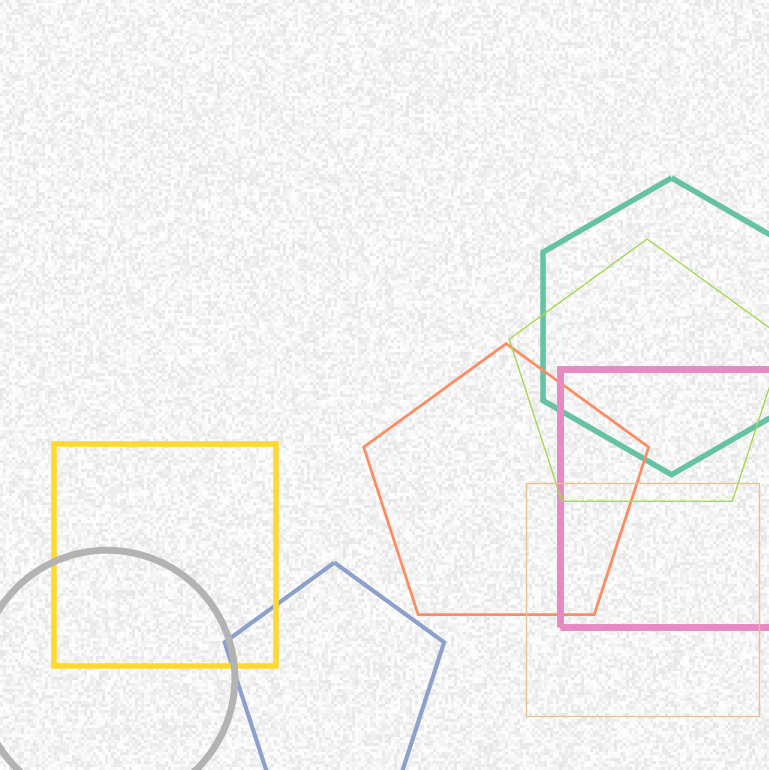[{"shape": "hexagon", "thickness": 2, "radius": 0.96, "center": [0.872, 0.576]}, {"shape": "pentagon", "thickness": 1, "radius": 0.97, "center": [0.657, 0.359]}, {"shape": "pentagon", "thickness": 1.5, "radius": 0.75, "center": [0.434, 0.12]}, {"shape": "square", "thickness": 2.5, "radius": 0.84, "center": [0.895, 0.353]}, {"shape": "pentagon", "thickness": 0.5, "radius": 0.94, "center": [0.84, 0.501]}, {"shape": "square", "thickness": 2, "radius": 0.72, "center": [0.214, 0.279]}, {"shape": "square", "thickness": 0.5, "radius": 0.76, "center": [0.834, 0.221]}, {"shape": "circle", "thickness": 2.5, "radius": 0.83, "center": [0.139, 0.119]}]